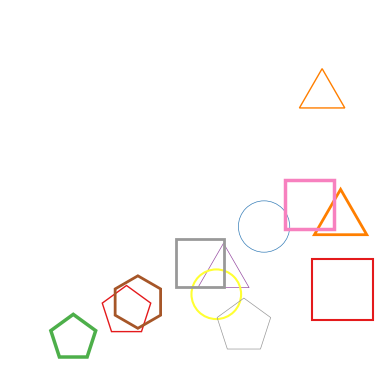[{"shape": "pentagon", "thickness": 1, "radius": 0.33, "center": [0.329, 0.192]}, {"shape": "square", "thickness": 1.5, "radius": 0.4, "center": [0.889, 0.247]}, {"shape": "circle", "thickness": 0.5, "radius": 0.33, "center": [0.686, 0.412]}, {"shape": "pentagon", "thickness": 2.5, "radius": 0.31, "center": [0.19, 0.122]}, {"shape": "triangle", "thickness": 0.5, "radius": 0.38, "center": [0.581, 0.291]}, {"shape": "triangle", "thickness": 1, "radius": 0.34, "center": [0.837, 0.754]}, {"shape": "triangle", "thickness": 2, "radius": 0.39, "center": [0.885, 0.43]}, {"shape": "circle", "thickness": 1.5, "radius": 0.32, "center": [0.562, 0.236]}, {"shape": "hexagon", "thickness": 2, "radius": 0.34, "center": [0.358, 0.215]}, {"shape": "square", "thickness": 2.5, "radius": 0.32, "center": [0.804, 0.469]}, {"shape": "pentagon", "thickness": 0.5, "radius": 0.37, "center": [0.633, 0.153]}, {"shape": "square", "thickness": 2, "radius": 0.31, "center": [0.52, 0.317]}]